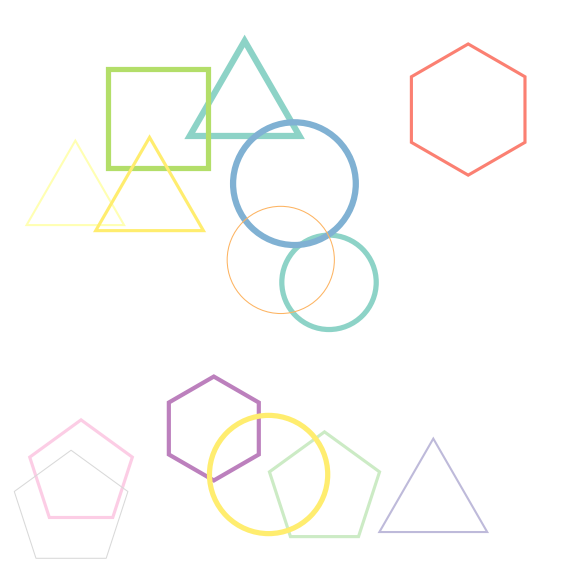[{"shape": "triangle", "thickness": 3, "radius": 0.55, "center": [0.424, 0.819]}, {"shape": "circle", "thickness": 2.5, "radius": 0.41, "center": [0.57, 0.51]}, {"shape": "triangle", "thickness": 1, "radius": 0.49, "center": [0.13, 0.658]}, {"shape": "triangle", "thickness": 1, "radius": 0.54, "center": [0.75, 0.132]}, {"shape": "hexagon", "thickness": 1.5, "radius": 0.57, "center": [0.811, 0.809]}, {"shape": "circle", "thickness": 3, "radius": 0.53, "center": [0.51, 0.681]}, {"shape": "circle", "thickness": 0.5, "radius": 0.46, "center": [0.486, 0.549]}, {"shape": "square", "thickness": 2.5, "radius": 0.43, "center": [0.274, 0.794]}, {"shape": "pentagon", "thickness": 1.5, "radius": 0.47, "center": [0.14, 0.179]}, {"shape": "pentagon", "thickness": 0.5, "radius": 0.52, "center": [0.123, 0.116]}, {"shape": "hexagon", "thickness": 2, "radius": 0.45, "center": [0.37, 0.257]}, {"shape": "pentagon", "thickness": 1.5, "radius": 0.5, "center": [0.562, 0.151]}, {"shape": "circle", "thickness": 2.5, "radius": 0.51, "center": [0.465, 0.177]}, {"shape": "triangle", "thickness": 1.5, "radius": 0.54, "center": [0.259, 0.654]}]